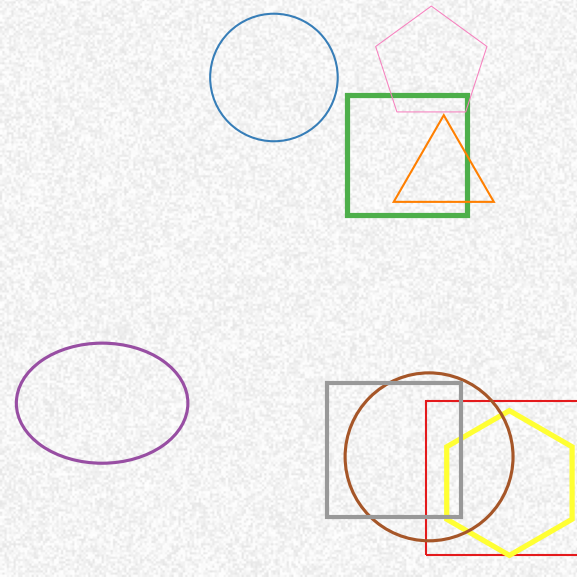[{"shape": "square", "thickness": 1, "radius": 0.66, "center": [0.87, 0.171]}, {"shape": "circle", "thickness": 1, "radius": 0.55, "center": [0.474, 0.865]}, {"shape": "square", "thickness": 2.5, "radius": 0.52, "center": [0.705, 0.731]}, {"shape": "oval", "thickness": 1.5, "radius": 0.74, "center": [0.177, 0.301]}, {"shape": "triangle", "thickness": 1, "radius": 0.5, "center": [0.768, 0.7]}, {"shape": "hexagon", "thickness": 2.5, "radius": 0.63, "center": [0.882, 0.163]}, {"shape": "circle", "thickness": 1.5, "radius": 0.73, "center": [0.743, 0.208]}, {"shape": "pentagon", "thickness": 0.5, "radius": 0.51, "center": [0.747, 0.887]}, {"shape": "square", "thickness": 2, "radius": 0.58, "center": [0.682, 0.219]}]